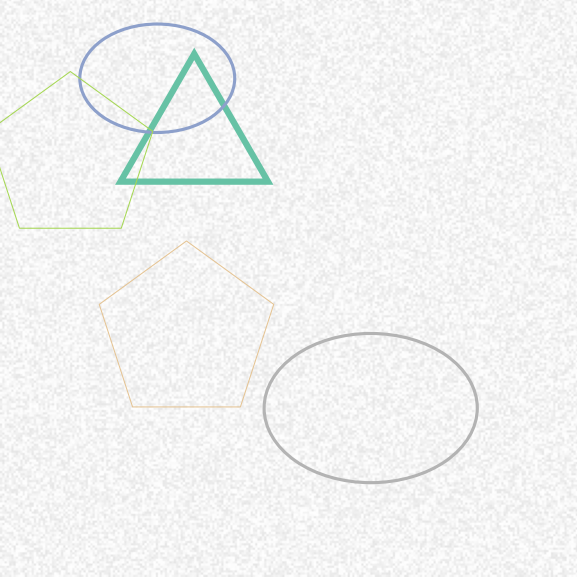[{"shape": "triangle", "thickness": 3, "radius": 0.74, "center": [0.336, 0.758]}, {"shape": "oval", "thickness": 1.5, "radius": 0.67, "center": [0.272, 0.864]}, {"shape": "pentagon", "thickness": 0.5, "radius": 0.75, "center": [0.122, 0.725]}, {"shape": "pentagon", "thickness": 0.5, "radius": 0.79, "center": [0.323, 0.423]}, {"shape": "oval", "thickness": 1.5, "radius": 0.92, "center": [0.642, 0.293]}]